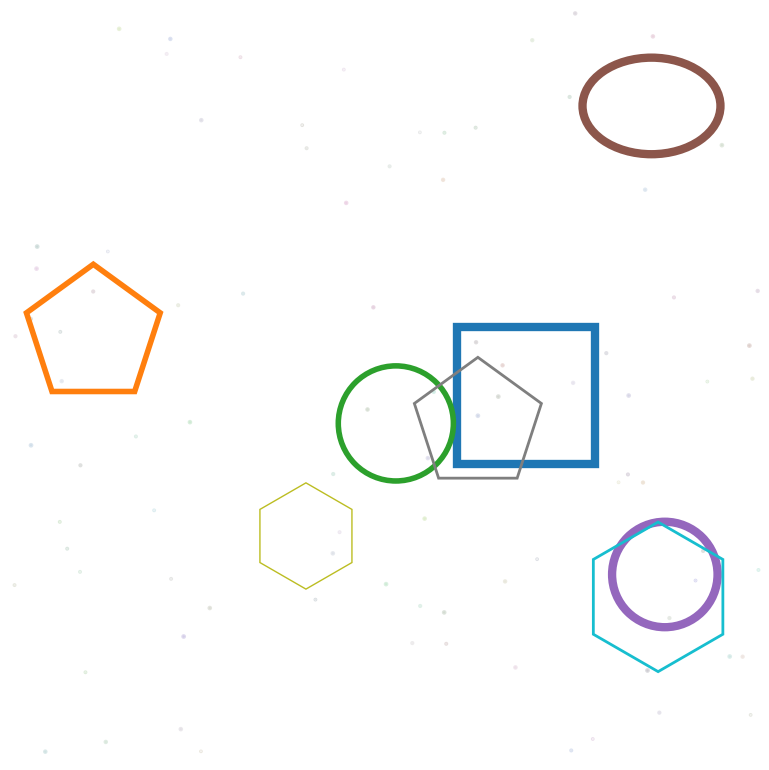[{"shape": "square", "thickness": 3, "radius": 0.45, "center": [0.683, 0.487]}, {"shape": "pentagon", "thickness": 2, "radius": 0.46, "center": [0.121, 0.565]}, {"shape": "circle", "thickness": 2, "radius": 0.37, "center": [0.514, 0.45]}, {"shape": "circle", "thickness": 3, "radius": 0.34, "center": [0.863, 0.254]}, {"shape": "oval", "thickness": 3, "radius": 0.45, "center": [0.846, 0.862]}, {"shape": "pentagon", "thickness": 1, "radius": 0.43, "center": [0.621, 0.449]}, {"shape": "hexagon", "thickness": 0.5, "radius": 0.34, "center": [0.397, 0.304]}, {"shape": "hexagon", "thickness": 1, "radius": 0.49, "center": [0.855, 0.225]}]